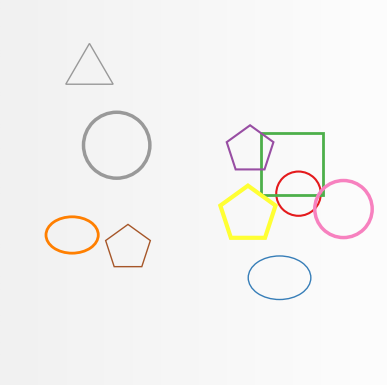[{"shape": "circle", "thickness": 1.5, "radius": 0.29, "center": [0.77, 0.497]}, {"shape": "oval", "thickness": 1, "radius": 0.4, "center": [0.721, 0.279]}, {"shape": "square", "thickness": 2, "radius": 0.4, "center": [0.754, 0.574]}, {"shape": "pentagon", "thickness": 1.5, "radius": 0.32, "center": [0.645, 0.611]}, {"shape": "oval", "thickness": 2, "radius": 0.34, "center": [0.186, 0.39]}, {"shape": "pentagon", "thickness": 3, "radius": 0.37, "center": [0.64, 0.443]}, {"shape": "pentagon", "thickness": 1, "radius": 0.3, "center": [0.33, 0.356]}, {"shape": "circle", "thickness": 2.5, "radius": 0.37, "center": [0.886, 0.457]}, {"shape": "triangle", "thickness": 1, "radius": 0.35, "center": [0.231, 0.817]}, {"shape": "circle", "thickness": 2.5, "radius": 0.43, "center": [0.301, 0.623]}]